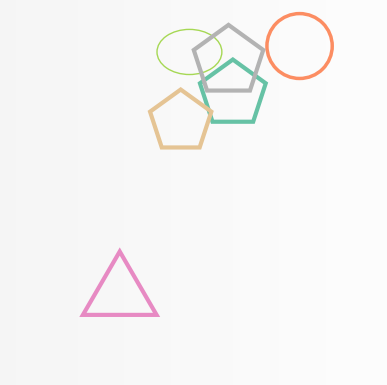[{"shape": "pentagon", "thickness": 3, "radius": 0.45, "center": [0.601, 0.756]}, {"shape": "circle", "thickness": 2.5, "radius": 0.42, "center": [0.773, 0.88]}, {"shape": "triangle", "thickness": 3, "radius": 0.55, "center": [0.309, 0.237]}, {"shape": "oval", "thickness": 1, "radius": 0.42, "center": [0.489, 0.865]}, {"shape": "pentagon", "thickness": 3, "radius": 0.42, "center": [0.466, 0.684]}, {"shape": "pentagon", "thickness": 3, "radius": 0.47, "center": [0.59, 0.841]}]